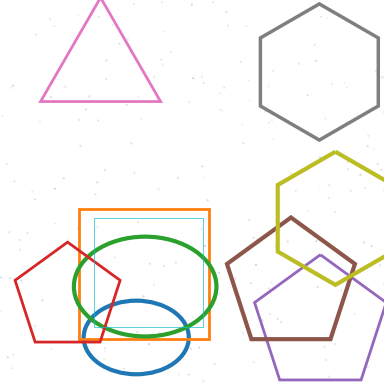[{"shape": "oval", "thickness": 3, "radius": 0.68, "center": [0.354, 0.123]}, {"shape": "square", "thickness": 2, "radius": 0.84, "center": [0.373, 0.288]}, {"shape": "oval", "thickness": 3, "radius": 0.93, "center": [0.377, 0.256]}, {"shape": "pentagon", "thickness": 2, "radius": 0.72, "center": [0.176, 0.228]}, {"shape": "pentagon", "thickness": 2, "radius": 0.9, "center": [0.832, 0.159]}, {"shape": "pentagon", "thickness": 3, "radius": 0.87, "center": [0.756, 0.26]}, {"shape": "triangle", "thickness": 2, "radius": 0.9, "center": [0.261, 0.826]}, {"shape": "hexagon", "thickness": 2.5, "radius": 0.88, "center": [0.829, 0.813]}, {"shape": "hexagon", "thickness": 3, "radius": 0.86, "center": [0.871, 0.433]}, {"shape": "square", "thickness": 0.5, "radius": 0.71, "center": [0.387, 0.292]}]